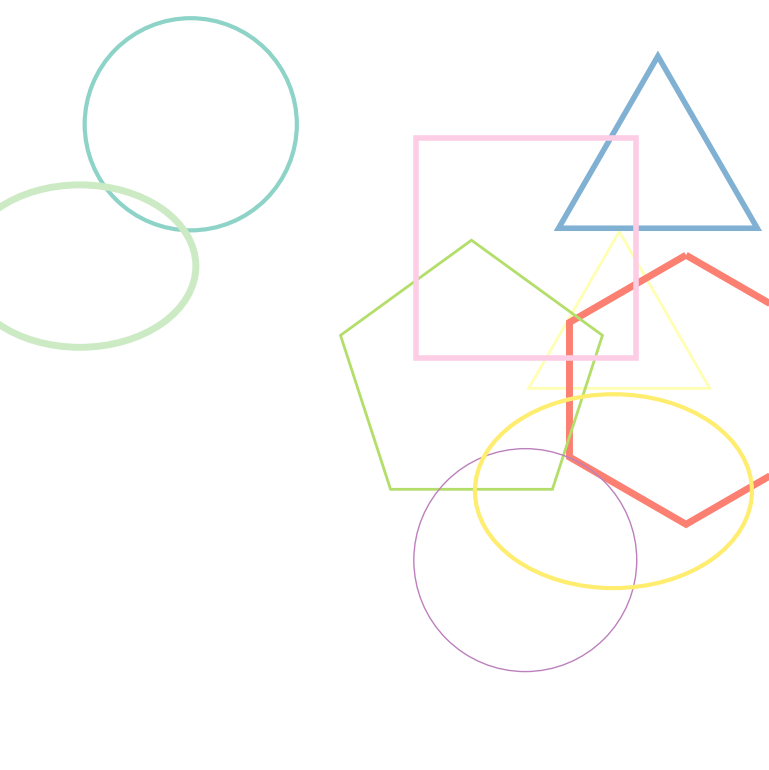[{"shape": "circle", "thickness": 1.5, "radius": 0.69, "center": [0.248, 0.839]}, {"shape": "triangle", "thickness": 1, "radius": 0.68, "center": [0.804, 0.564]}, {"shape": "hexagon", "thickness": 2.5, "radius": 0.87, "center": [0.891, 0.494]}, {"shape": "triangle", "thickness": 2, "radius": 0.75, "center": [0.854, 0.778]}, {"shape": "pentagon", "thickness": 1, "radius": 0.89, "center": [0.612, 0.509]}, {"shape": "square", "thickness": 2, "radius": 0.71, "center": [0.683, 0.677]}, {"shape": "circle", "thickness": 0.5, "radius": 0.72, "center": [0.682, 0.273]}, {"shape": "oval", "thickness": 2.5, "radius": 0.75, "center": [0.104, 0.654]}, {"shape": "oval", "thickness": 1.5, "radius": 0.9, "center": [0.797, 0.362]}]